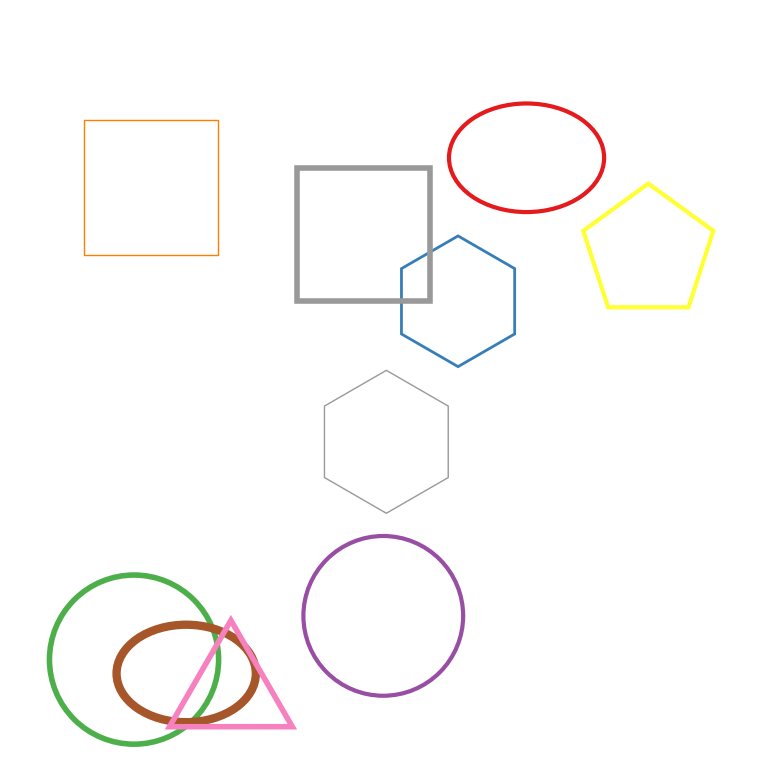[{"shape": "oval", "thickness": 1.5, "radius": 0.5, "center": [0.684, 0.795]}, {"shape": "hexagon", "thickness": 1, "radius": 0.42, "center": [0.595, 0.609]}, {"shape": "circle", "thickness": 2, "radius": 0.55, "center": [0.174, 0.143]}, {"shape": "circle", "thickness": 1.5, "radius": 0.52, "center": [0.498, 0.2]}, {"shape": "square", "thickness": 0.5, "radius": 0.44, "center": [0.196, 0.756]}, {"shape": "pentagon", "thickness": 1.5, "radius": 0.44, "center": [0.842, 0.673]}, {"shape": "oval", "thickness": 3, "radius": 0.45, "center": [0.242, 0.125]}, {"shape": "triangle", "thickness": 2, "radius": 0.46, "center": [0.3, 0.102]}, {"shape": "hexagon", "thickness": 0.5, "radius": 0.46, "center": [0.502, 0.426]}, {"shape": "square", "thickness": 2, "radius": 0.43, "center": [0.472, 0.696]}]